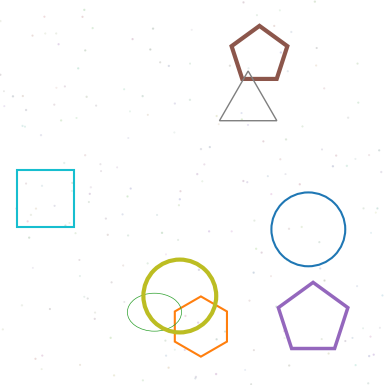[{"shape": "circle", "thickness": 1.5, "radius": 0.48, "center": [0.801, 0.404]}, {"shape": "hexagon", "thickness": 1.5, "radius": 0.39, "center": [0.522, 0.152]}, {"shape": "oval", "thickness": 0.5, "radius": 0.35, "center": [0.401, 0.189]}, {"shape": "pentagon", "thickness": 2.5, "radius": 0.47, "center": [0.813, 0.172]}, {"shape": "pentagon", "thickness": 3, "radius": 0.38, "center": [0.674, 0.857]}, {"shape": "triangle", "thickness": 1, "radius": 0.43, "center": [0.645, 0.729]}, {"shape": "circle", "thickness": 3, "radius": 0.47, "center": [0.467, 0.231]}, {"shape": "square", "thickness": 1.5, "radius": 0.37, "center": [0.119, 0.484]}]